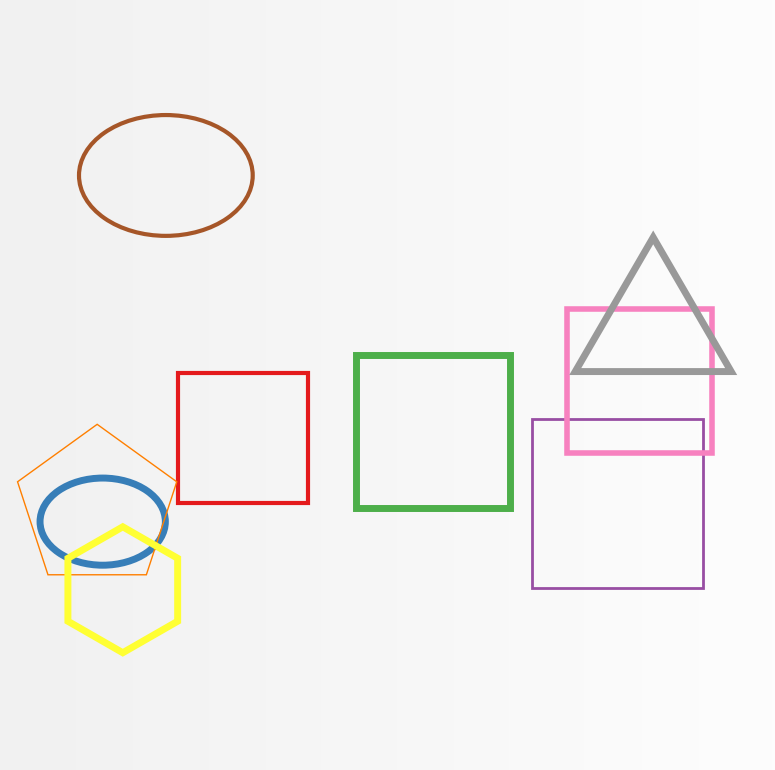[{"shape": "square", "thickness": 1.5, "radius": 0.42, "center": [0.313, 0.431]}, {"shape": "oval", "thickness": 2.5, "radius": 0.4, "center": [0.133, 0.323]}, {"shape": "square", "thickness": 2.5, "radius": 0.5, "center": [0.558, 0.44]}, {"shape": "square", "thickness": 1, "radius": 0.55, "center": [0.797, 0.346]}, {"shape": "pentagon", "thickness": 0.5, "radius": 0.54, "center": [0.125, 0.341]}, {"shape": "hexagon", "thickness": 2.5, "radius": 0.41, "center": [0.158, 0.234]}, {"shape": "oval", "thickness": 1.5, "radius": 0.56, "center": [0.214, 0.772]}, {"shape": "square", "thickness": 2, "radius": 0.47, "center": [0.825, 0.505]}, {"shape": "triangle", "thickness": 2.5, "radius": 0.58, "center": [0.843, 0.576]}]